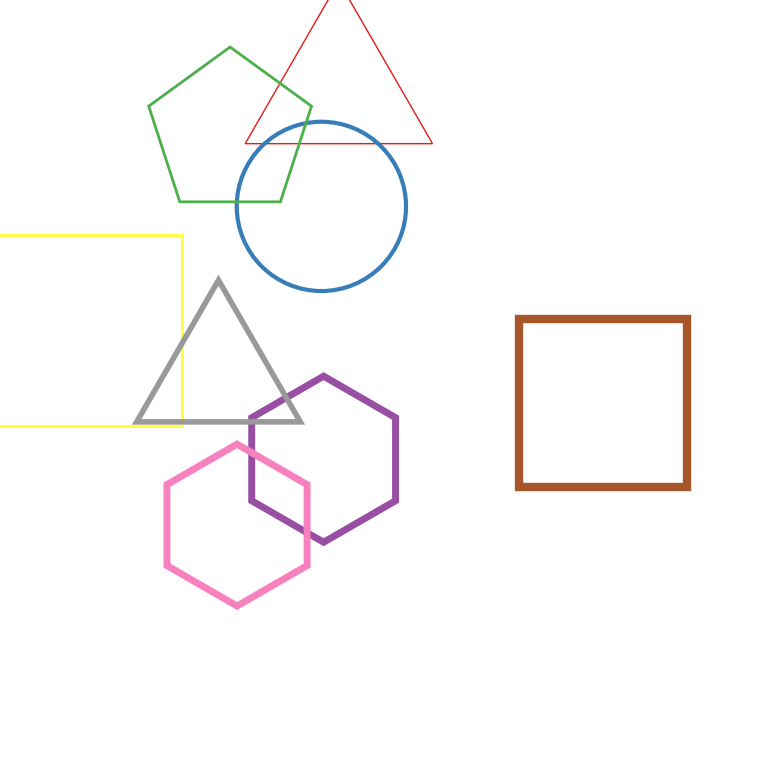[{"shape": "triangle", "thickness": 0.5, "radius": 0.7, "center": [0.44, 0.884]}, {"shape": "circle", "thickness": 1.5, "radius": 0.55, "center": [0.417, 0.732]}, {"shape": "pentagon", "thickness": 1, "radius": 0.56, "center": [0.299, 0.828]}, {"shape": "hexagon", "thickness": 2.5, "radius": 0.54, "center": [0.42, 0.404]}, {"shape": "square", "thickness": 1, "radius": 0.62, "center": [0.112, 0.571]}, {"shape": "square", "thickness": 3, "radius": 0.55, "center": [0.784, 0.477]}, {"shape": "hexagon", "thickness": 2.5, "radius": 0.53, "center": [0.308, 0.318]}, {"shape": "triangle", "thickness": 2, "radius": 0.61, "center": [0.284, 0.513]}]